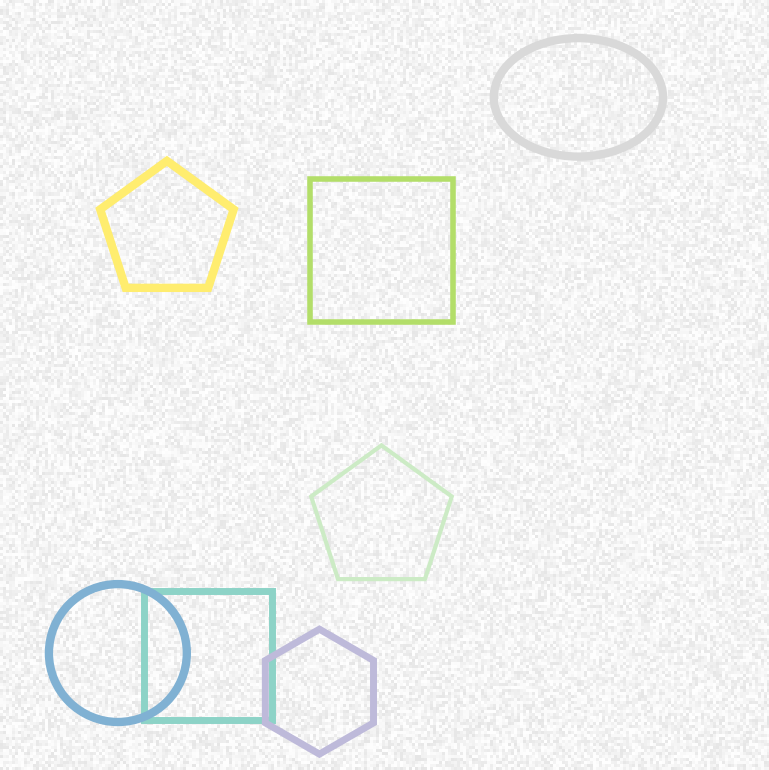[{"shape": "square", "thickness": 2.5, "radius": 0.42, "center": [0.27, 0.149]}, {"shape": "hexagon", "thickness": 2.5, "radius": 0.41, "center": [0.415, 0.102]}, {"shape": "circle", "thickness": 3, "radius": 0.45, "center": [0.153, 0.152]}, {"shape": "square", "thickness": 2, "radius": 0.46, "center": [0.495, 0.675]}, {"shape": "oval", "thickness": 3, "radius": 0.55, "center": [0.751, 0.874]}, {"shape": "pentagon", "thickness": 1.5, "radius": 0.48, "center": [0.495, 0.326]}, {"shape": "pentagon", "thickness": 3, "radius": 0.46, "center": [0.217, 0.7]}]